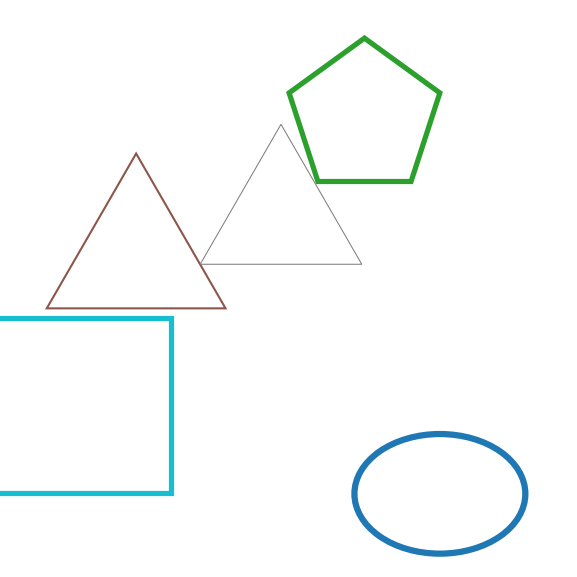[{"shape": "oval", "thickness": 3, "radius": 0.74, "center": [0.762, 0.144]}, {"shape": "pentagon", "thickness": 2.5, "radius": 0.69, "center": [0.631, 0.796]}, {"shape": "triangle", "thickness": 1, "radius": 0.89, "center": [0.236, 0.555]}, {"shape": "triangle", "thickness": 0.5, "radius": 0.81, "center": [0.487, 0.622]}, {"shape": "square", "thickness": 2.5, "radius": 0.76, "center": [0.144, 0.297]}]